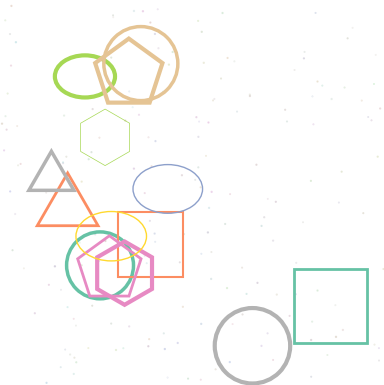[{"shape": "square", "thickness": 2, "radius": 0.48, "center": [0.858, 0.206]}, {"shape": "circle", "thickness": 2.5, "radius": 0.43, "center": [0.26, 0.311]}, {"shape": "triangle", "thickness": 2, "radius": 0.46, "center": [0.176, 0.459]}, {"shape": "square", "thickness": 1.5, "radius": 0.42, "center": [0.39, 0.365]}, {"shape": "oval", "thickness": 1, "radius": 0.45, "center": [0.436, 0.509]}, {"shape": "hexagon", "thickness": 3, "radius": 0.41, "center": [0.324, 0.291]}, {"shape": "pentagon", "thickness": 2, "radius": 0.43, "center": [0.284, 0.301]}, {"shape": "oval", "thickness": 3, "radius": 0.39, "center": [0.221, 0.802]}, {"shape": "hexagon", "thickness": 0.5, "radius": 0.37, "center": [0.273, 0.643]}, {"shape": "oval", "thickness": 1, "radius": 0.46, "center": [0.289, 0.386]}, {"shape": "circle", "thickness": 2.5, "radius": 0.48, "center": [0.366, 0.835]}, {"shape": "pentagon", "thickness": 3, "radius": 0.46, "center": [0.335, 0.808]}, {"shape": "triangle", "thickness": 2.5, "radius": 0.34, "center": [0.134, 0.539]}, {"shape": "circle", "thickness": 3, "radius": 0.49, "center": [0.656, 0.102]}]